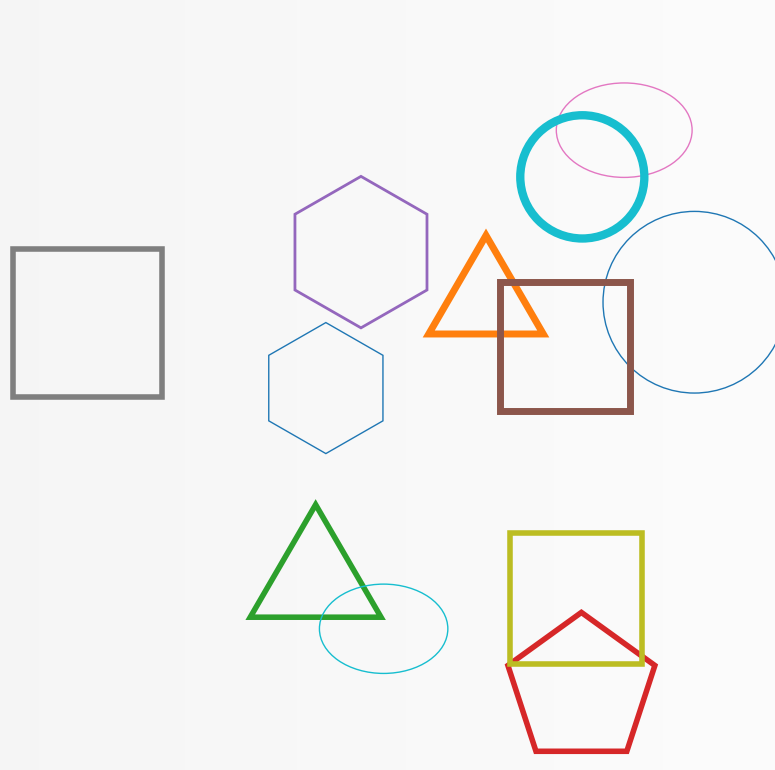[{"shape": "circle", "thickness": 0.5, "radius": 0.59, "center": [0.896, 0.608]}, {"shape": "hexagon", "thickness": 0.5, "radius": 0.43, "center": [0.42, 0.496]}, {"shape": "triangle", "thickness": 2.5, "radius": 0.43, "center": [0.627, 0.609]}, {"shape": "triangle", "thickness": 2, "radius": 0.49, "center": [0.407, 0.247]}, {"shape": "pentagon", "thickness": 2, "radius": 0.5, "center": [0.75, 0.105]}, {"shape": "hexagon", "thickness": 1, "radius": 0.49, "center": [0.466, 0.673]}, {"shape": "square", "thickness": 2.5, "radius": 0.42, "center": [0.729, 0.55]}, {"shape": "oval", "thickness": 0.5, "radius": 0.44, "center": [0.805, 0.831]}, {"shape": "square", "thickness": 2, "radius": 0.48, "center": [0.113, 0.581]}, {"shape": "square", "thickness": 2, "radius": 0.43, "center": [0.743, 0.222]}, {"shape": "oval", "thickness": 0.5, "radius": 0.41, "center": [0.495, 0.183]}, {"shape": "circle", "thickness": 3, "radius": 0.4, "center": [0.751, 0.77]}]